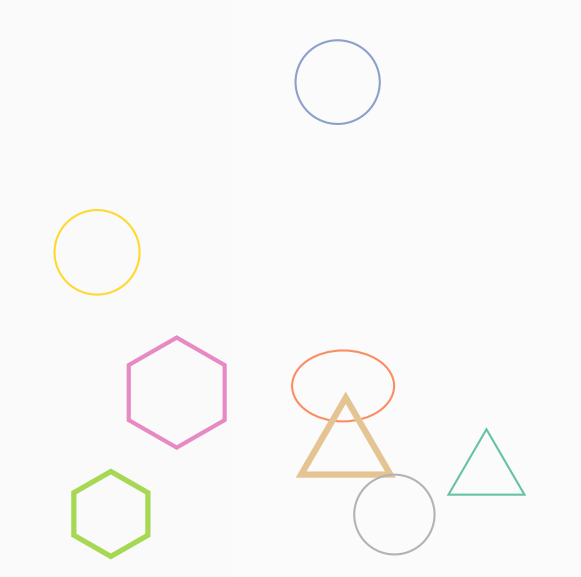[{"shape": "triangle", "thickness": 1, "radius": 0.38, "center": [0.837, 0.18]}, {"shape": "oval", "thickness": 1, "radius": 0.44, "center": [0.59, 0.331]}, {"shape": "circle", "thickness": 1, "radius": 0.36, "center": [0.581, 0.857]}, {"shape": "hexagon", "thickness": 2, "radius": 0.48, "center": [0.304, 0.319]}, {"shape": "hexagon", "thickness": 2.5, "radius": 0.37, "center": [0.191, 0.109]}, {"shape": "circle", "thickness": 1, "radius": 0.37, "center": [0.167, 0.562]}, {"shape": "triangle", "thickness": 3, "radius": 0.44, "center": [0.595, 0.222]}, {"shape": "circle", "thickness": 1, "radius": 0.35, "center": [0.679, 0.108]}]